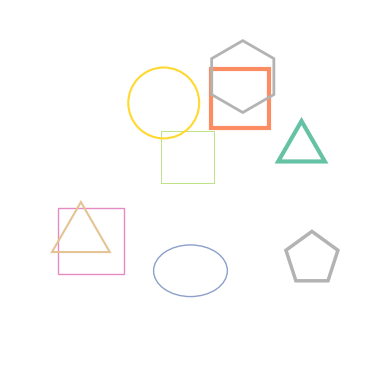[{"shape": "triangle", "thickness": 3, "radius": 0.35, "center": [0.783, 0.616]}, {"shape": "square", "thickness": 3, "radius": 0.38, "center": [0.623, 0.744]}, {"shape": "oval", "thickness": 1, "radius": 0.48, "center": [0.495, 0.297]}, {"shape": "square", "thickness": 1, "radius": 0.43, "center": [0.236, 0.374]}, {"shape": "square", "thickness": 0.5, "radius": 0.34, "center": [0.488, 0.592]}, {"shape": "circle", "thickness": 1.5, "radius": 0.46, "center": [0.425, 0.733]}, {"shape": "triangle", "thickness": 1.5, "radius": 0.43, "center": [0.21, 0.389]}, {"shape": "hexagon", "thickness": 2, "radius": 0.47, "center": [0.631, 0.801]}, {"shape": "pentagon", "thickness": 2.5, "radius": 0.35, "center": [0.81, 0.328]}]